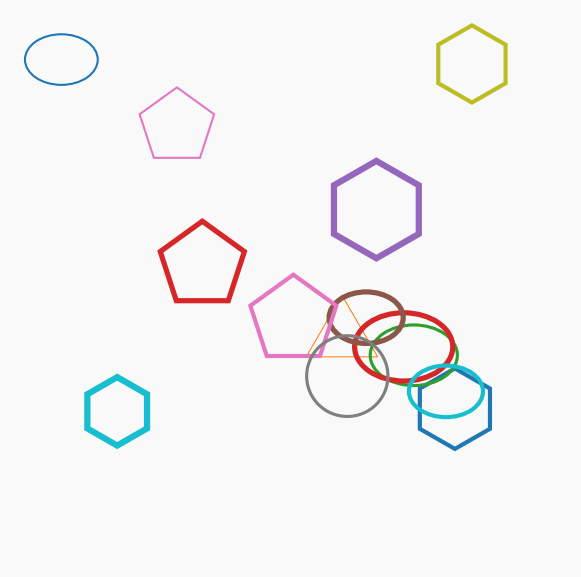[{"shape": "oval", "thickness": 1, "radius": 0.31, "center": [0.106, 0.896]}, {"shape": "hexagon", "thickness": 2, "radius": 0.35, "center": [0.783, 0.291]}, {"shape": "triangle", "thickness": 0.5, "radius": 0.36, "center": [0.588, 0.417]}, {"shape": "oval", "thickness": 1.5, "radius": 0.37, "center": [0.712, 0.384]}, {"shape": "pentagon", "thickness": 2.5, "radius": 0.38, "center": [0.348, 0.54]}, {"shape": "oval", "thickness": 2.5, "radius": 0.42, "center": [0.695, 0.398]}, {"shape": "hexagon", "thickness": 3, "radius": 0.42, "center": [0.648, 0.636]}, {"shape": "oval", "thickness": 2.5, "radius": 0.32, "center": [0.63, 0.449]}, {"shape": "pentagon", "thickness": 2, "radius": 0.39, "center": [0.505, 0.446]}, {"shape": "pentagon", "thickness": 1, "radius": 0.34, "center": [0.304, 0.78]}, {"shape": "circle", "thickness": 1.5, "radius": 0.35, "center": [0.598, 0.348]}, {"shape": "hexagon", "thickness": 2, "radius": 0.33, "center": [0.812, 0.888]}, {"shape": "hexagon", "thickness": 3, "radius": 0.3, "center": [0.202, 0.287]}, {"shape": "oval", "thickness": 2, "radius": 0.32, "center": [0.767, 0.321]}]